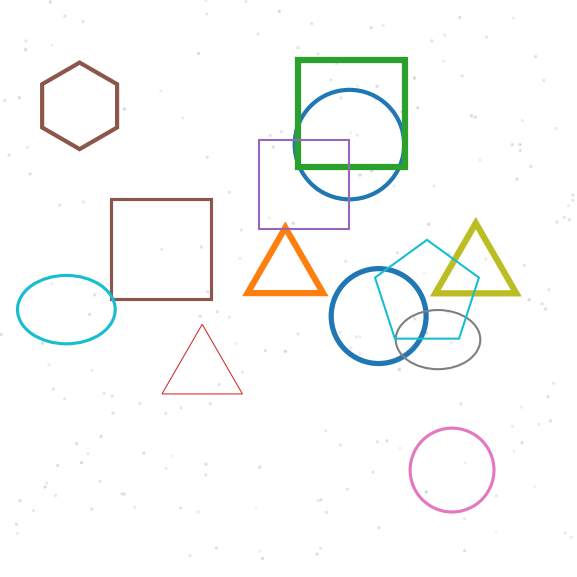[{"shape": "circle", "thickness": 2, "radius": 0.47, "center": [0.605, 0.749]}, {"shape": "circle", "thickness": 2.5, "radius": 0.41, "center": [0.656, 0.452]}, {"shape": "triangle", "thickness": 3, "radius": 0.38, "center": [0.494, 0.529]}, {"shape": "square", "thickness": 3, "radius": 0.46, "center": [0.609, 0.802]}, {"shape": "triangle", "thickness": 0.5, "radius": 0.4, "center": [0.35, 0.357]}, {"shape": "square", "thickness": 1, "radius": 0.39, "center": [0.527, 0.68]}, {"shape": "hexagon", "thickness": 2, "radius": 0.37, "center": [0.138, 0.816]}, {"shape": "square", "thickness": 1.5, "radius": 0.43, "center": [0.278, 0.568]}, {"shape": "circle", "thickness": 1.5, "radius": 0.36, "center": [0.783, 0.185]}, {"shape": "oval", "thickness": 1, "radius": 0.37, "center": [0.758, 0.411]}, {"shape": "triangle", "thickness": 3, "radius": 0.41, "center": [0.824, 0.532]}, {"shape": "pentagon", "thickness": 1, "radius": 0.47, "center": [0.739, 0.489]}, {"shape": "oval", "thickness": 1.5, "radius": 0.42, "center": [0.115, 0.463]}]